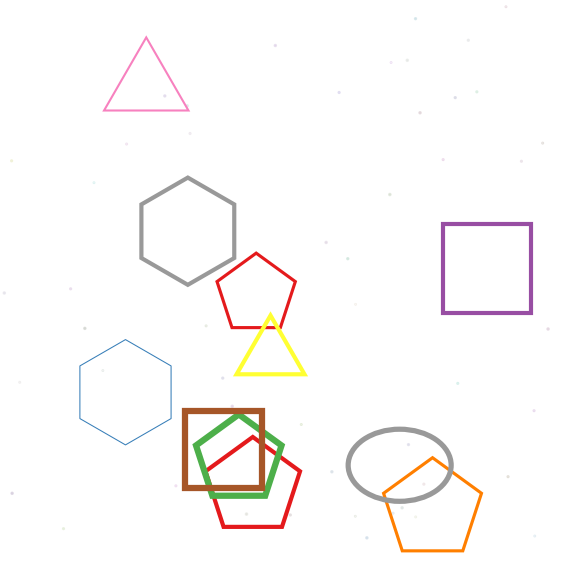[{"shape": "pentagon", "thickness": 2, "radius": 0.43, "center": [0.438, 0.156]}, {"shape": "pentagon", "thickness": 1.5, "radius": 0.36, "center": [0.444, 0.49]}, {"shape": "hexagon", "thickness": 0.5, "radius": 0.46, "center": [0.217, 0.32]}, {"shape": "pentagon", "thickness": 3, "radius": 0.39, "center": [0.413, 0.204]}, {"shape": "square", "thickness": 2, "radius": 0.38, "center": [0.844, 0.534]}, {"shape": "pentagon", "thickness": 1.5, "radius": 0.45, "center": [0.749, 0.117]}, {"shape": "triangle", "thickness": 2, "radius": 0.34, "center": [0.468, 0.385]}, {"shape": "square", "thickness": 3, "radius": 0.34, "center": [0.387, 0.221]}, {"shape": "triangle", "thickness": 1, "radius": 0.42, "center": [0.253, 0.85]}, {"shape": "hexagon", "thickness": 2, "radius": 0.46, "center": [0.325, 0.599]}, {"shape": "oval", "thickness": 2.5, "radius": 0.45, "center": [0.692, 0.193]}]